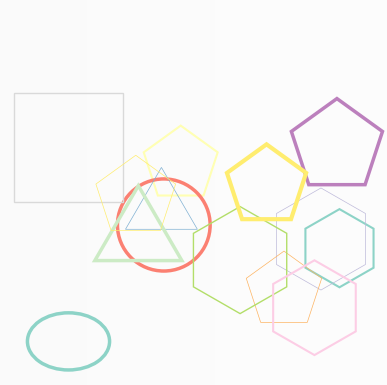[{"shape": "hexagon", "thickness": 1.5, "radius": 0.51, "center": [0.876, 0.355]}, {"shape": "oval", "thickness": 2.5, "radius": 0.53, "center": [0.177, 0.113]}, {"shape": "pentagon", "thickness": 1.5, "radius": 0.5, "center": [0.466, 0.573]}, {"shape": "hexagon", "thickness": 0.5, "radius": 0.66, "center": [0.828, 0.379]}, {"shape": "circle", "thickness": 2.5, "radius": 0.6, "center": [0.423, 0.416]}, {"shape": "triangle", "thickness": 0.5, "radius": 0.54, "center": [0.417, 0.458]}, {"shape": "pentagon", "thickness": 0.5, "radius": 0.51, "center": [0.733, 0.245]}, {"shape": "hexagon", "thickness": 1, "radius": 0.69, "center": [0.62, 0.324]}, {"shape": "hexagon", "thickness": 1.5, "radius": 0.62, "center": [0.812, 0.201]}, {"shape": "square", "thickness": 1, "radius": 0.71, "center": [0.177, 0.617]}, {"shape": "pentagon", "thickness": 2.5, "radius": 0.62, "center": [0.869, 0.62]}, {"shape": "triangle", "thickness": 2.5, "radius": 0.65, "center": [0.357, 0.388]}, {"shape": "pentagon", "thickness": 3, "radius": 0.54, "center": [0.688, 0.518]}, {"shape": "pentagon", "thickness": 0.5, "radius": 0.54, "center": [0.35, 0.489]}]